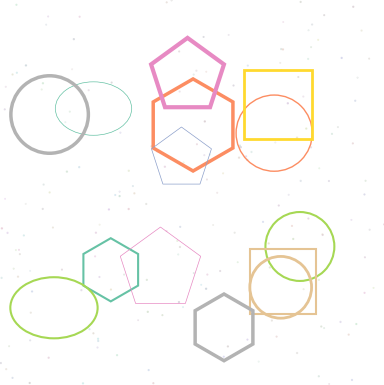[{"shape": "oval", "thickness": 0.5, "radius": 0.5, "center": [0.243, 0.718]}, {"shape": "hexagon", "thickness": 1.5, "radius": 0.41, "center": [0.288, 0.299]}, {"shape": "circle", "thickness": 1, "radius": 0.49, "center": [0.712, 0.654]}, {"shape": "hexagon", "thickness": 2.5, "radius": 0.6, "center": [0.501, 0.675]}, {"shape": "pentagon", "thickness": 0.5, "radius": 0.41, "center": [0.471, 0.588]}, {"shape": "pentagon", "thickness": 3, "radius": 0.5, "center": [0.487, 0.802]}, {"shape": "pentagon", "thickness": 0.5, "radius": 0.55, "center": [0.417, 0.3]}, {"shape": "oval", "thickness": 1.5, "radius": 0.57, "center": [0.14, 0.201]}, {"shape": "circle", "thickness": 1.5, "radius": 0.45, "center": [0.779, 0.36]}, {"shape": "square", "thickness": 2, "radius": 0.45, "center": [0.722, 0.728]}, {"shape": "circle", "thickness": 2, "radius": 0.4, "center": [0.729, 0.254]}, {"shape": "square", "thickness": 1.5, "radius": 0.43, "center": [0.735, 0.269]}, {"shape": "hexagon", "thickness": 2.5, "radius": 0.43, "center": [0.582, 0.15]}, {"shape": "circle", "thickness": 2.5, "radius": 0.5, "center": [0.129, 0.703]}]